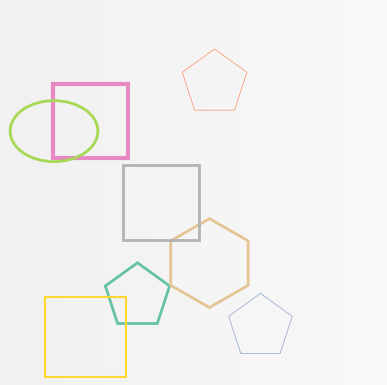[{"shape": "pentagon", "thickness": 2, "radius": 0.44, "center": [0.355, 0.23]}, {"shape": "pentagon", "thickness": 0.5, "radius": 0.44, "center": [0.554, 0.785]}, {"shape": "pentagon", "thickness": 0.5, "radius": 0.43, "center": [0.672, 0.152]}, {"shape": "square", "thickness": 3, "radius": 0.48, "center": [0.233, 0.687]}, {"shape": "oval", "thickness": 2, "radius": 0.57, "center": [0.139, 0.659]}, {"shape": "square", "thickness": 1.5, "radius": 0.52, "center": [0.221, 0.126]}, {"shape": "hexagon", "thickness": 2, "radius": 0.58, "center": [0.54, 0.317]}, {"shape": "square", "thickness": 2, "radius": 0.49, "center": [0.416, 0.475]}]